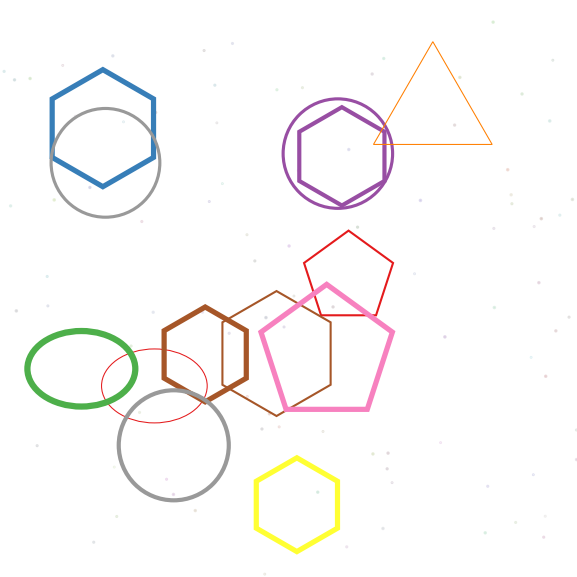[{"shape": "oval", "thickness": 0.5, "radius": 0.46, "center": [0.267, 0.331]}, {"shape": "pentagon", "thickness": 1, "radius": 0.41, "center": [0.604, 0.519]}, {"shape": "hexagon", "thickness": 2.5, "radius": 0.51, "center": [0.178, 0.777]}, {"shape": "oval", "thickness": 3, "radius": 0.47, "center": [0.141, 0.361]}, {"shape": "hexagon", "thickness": 2, "radius": 0.43, "center": [0.592, 0.728]}, {"shape": "circle", "thickness": 1.5, "radius": 0.47, "center": [0.585, 0.733]}, {"shape": "triangle", "thickness": 0.5, "radius": 0.59, "center": [0.749, 0.808]}, {"shape": "hexagon", "thickness": 2.5, "radius": 0.41, "center": [0.514, 0.125]}, {"shape": "hexagon", "thickness": 2.5, "radius": 0.41, "center": [0.355, 0.385]}, {"shape": "hexagon", "thickness": 1, "radius": 0.54, "center": [0.479, 0.387]}, {"shape": "pentagon", "thickness": 2.5, "radius": 0.6, "center": [0.566, 0.387]}, {"shape": "circle", "thickness": 1.5, "radius": 0.47, "center": [0.183, 0.717]}, {"shape": "circle", "thickness": 2, "radius": 0.48, "center": [0.301, 0.228]}]